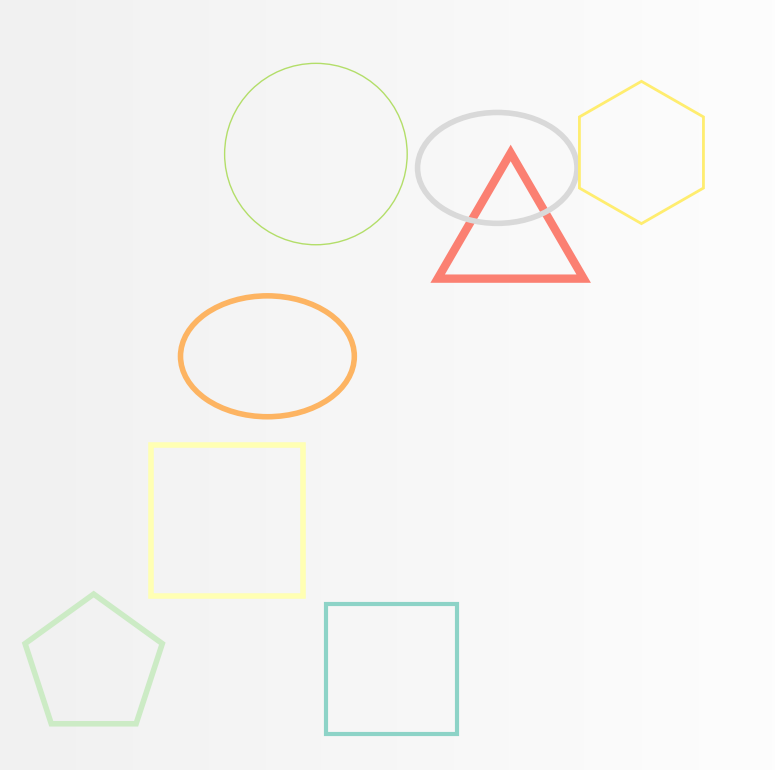[{"shape": "square", "thickness": 1.5, "radius": 0.42, "center": [0.505, 0.132]}, {"shape": "square", "thickness": 2, "radius": 0.49, "center": [0.293, 0.324]}, {"shape": "triangle", "thickness": 3, "radius": 0.54, "center": [0.659, 0.693]}, {"shape": "oval", "thickness": 2, "radius": 0.56, "center": [0.345, 0.537]}, {"shape": "circle", "thickness": 0.5, "radius": 0.59, "center": [0.408, 0.8]}, {"shape": "oval", "thickness": 2, "radius": 0.51, "center": [0.642, 0.782]}, {"shape": "pentagon", "thickness": 2, "radius": 0.47, "center": [0.121, 0.135]}, {"shape": "hexagon", "thickness": 1, "radius": 0.46, "center": [0.828, 0.802]}]